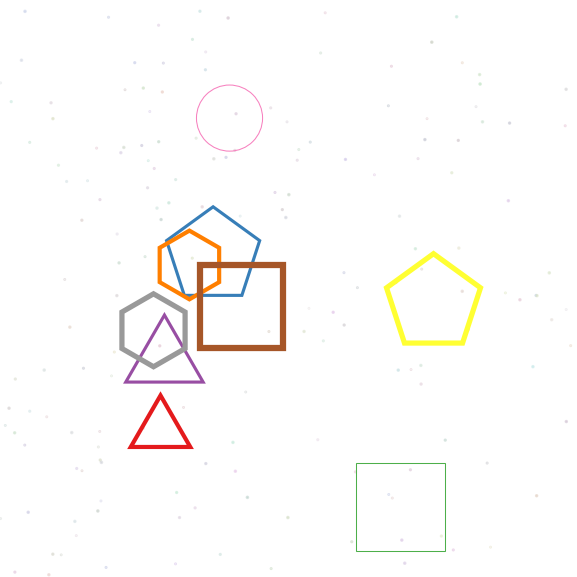[{"shape": "triangle", "thickness": 2, "radius": 0.3, "center": [0.278, 0.255]}, {"shape": "pentagon", "thickness": 1.5, "radius": 0.42, "center": [0.369, 0.556]}, {"shape": "square", "thickness": 0.5, "radius": 0.38, "center": [0.694, 0.121]}, {"shape": "triangle", "thickness": 1.5, "radius": 0.39, "center": [0.285, 0.376]}, {"shape": "hexagon", "thickness": 2, "radius": 0.3, "center": [0.328, 0.54]}, {"shape": "pentagon", "thickness": 2.5, "radius": 0.43, "center": [0.751, 0.474]}, {"shape": "square", "thickness": 3, "radius": 0.36, "center": [0.418, 0.468]}, {"shape": "circle", "thickness": 0.5, "radius": 0.29, "center": [0.397, 0.795]}, {"shape": "hexagon", "thickness": 2.5, "radius": 0.32, "center": [0.266, 0.427]}]